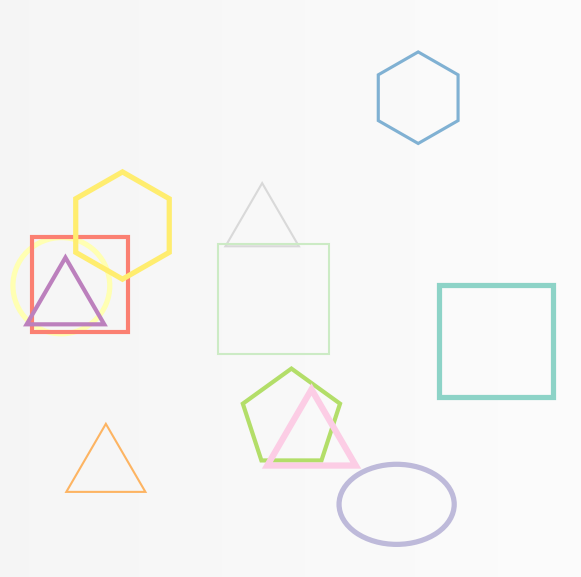[{"shape": "square", "thickness": 2.5, "radius": 0.49, "center": [0.854, 0.409]}, {"shape": "circle", "thickness": 2.5, "radius": 0.42, "center": [0.106, 0.504]}, {"shape": "oval", "thickness": 2.5, "radius": 0.5, "center": [0.682, 0.126]}, {"shape": "square", "thickness": 2, "radius": 0.41, "center": [0.138, 0.507]}, {"shape": "hexagon", "thickness": 1.5, "radius": 0.4, "center": [0.719, 0.83]}, {"shape": "triangle", "thickness": 1, "radius": 0.39, "center": [0.182, 0.187]}, {"shape": "pentagon", "thickness": 2, "radius": 0.44, "center": [0.501, 0.273]}, {"shape": "triangle", "thickness": 3, "radius": 0.44, "center": [0.536, 0.237]}, {"shape": "triangle", "thickness": 1, "radius": 0.36, "center": [0.451, 0.609]}, {"shape": "triangle", "thickness": 2, "radius": 0.39, "center": [0.113, 0.476]}, {"shape": "square", "thickness": 1, "radius": 0.48, "center": [0.47, 0.481]}, {"shape": "hexagon", "thickness": 2.5, "radius": 0.46, "center": [0.211, 0.609]}]